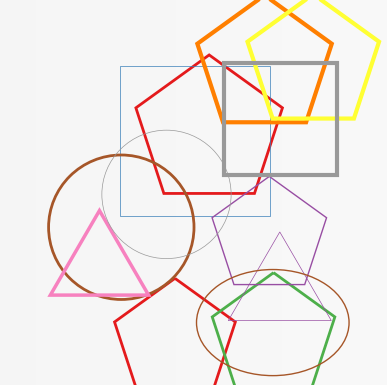[{"shape": "pentagon", "thickness": 2, "radius": 0.82, "center": [0.451, 0.113]}, {"shape": "pentagon", "thickness": 2, "radius": 0.99, "center": [0.54, 0.658]}, {"shape": "square", "thickness": 0.5, "radius": 0.97, "center": [0.503, 0.633]}, {"shape": "pentagon", "thickness": 2, "radius": 0.83, "center": [0.706, 0.125]}, {"shape": "triangle", "thickness": 0.5, "radius": 0.77, "center": [0.722, 0.244]}, {"shape": "pentagon", "thickness": 1, "radius": 0.78, "center": [0.695, 0.386]}, {"shape": "pentagon", "thickness": 3, "radius": 0.91, "center": [0.683, 0.83]}, {"shape": "pentagon", "thickness": 3, "radius": 0.89, "center": [0.808, 0.836]}, {"shape": "circle", "thickness": 2, "radius": 0.94, "center": [0.313, 0.41]}, {"shape": "oval", "thickness": 1, "radius": 0.98, "center": [0.704, 0.162]}, {"shape": "triangle", "thickness": 2.5, "radius": 0.73, "center": [0.257, 0.307]}, {"shape": "circle", "thickness": 0.5, "radius": 0.83, "center": [0.43, 0.495]}, {"shape": "square", "thickness": 3, "radius": 0.73, "center": [0.725, 0.691]}]